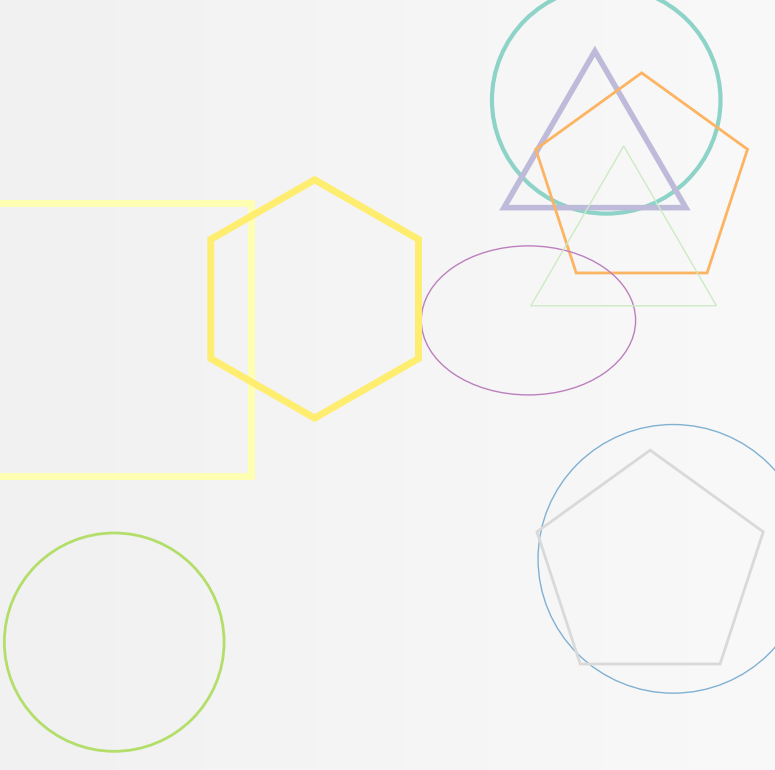[{"shape": "circle", "thickness": 1.5, "radius": 0.74, "center": [0.782, 0.87]}, {"shape": "square", "thickness": 2.5, "radius": 0.89, "center": [0.147, 0.559]}, {"shape": "triangle", "thickness": 2, "radius": 0.68, "center": [0.768, 0.798]}, {"shape": "circle", "thickness": 0.5, "radius": 0.87, "center": [0.869, 0.274]}, {"shape": "pentagon", "thickness": 1, "radius": 0.72, "center": [0.828, 0.762]}, {"shape": "circle", "thickness": 1, "radius": 0.71, "center": [0.147, 0.166]}, {"shape": "pentagon", "thickness": 1, "radius": 0.77, "center": [0.839, 0.262]}, {"shape": "oval", "thickness": 0.5, "radius": 0.69, "center": [0.682, 0.584]}, {"shape": "triangle", "thickness": 0.5, "radius": 0.69, "center": [0.805, 0.672]}, {"shape": "hexagon", "thickness": 2.5, "radius": 0.77, "center": [0.406, 0.612]}]